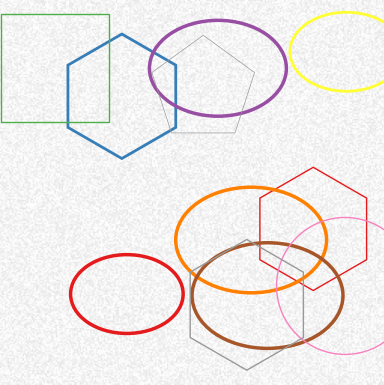[{"shape": "oval", "thickness": 2.5, "radius": 0.73, "center": [0.33, 0.236]}, {"shape": "hexagon", "thickness": 1, "radius": 0.8, "center": [0.814, 0.405]}, {"shape": "hexagon", "thickness": 2, "radius": 0.81, "center": [0.316, 0.75]}, {"shape": "square", "thickness": 1, "radius": 0.7, "center": [0.142, 0.824]}, {"shape": "oval", "thickness": 2.5, "radius": 0.89, "center": [0.566, 0.823]}, {"shape": "oval", "thickness": 2.5, "radius": 0.98, "center": [0.652, 0.377]}, {"shape": "oval", "thickness": 2, "radius": 0.73, "center": [0.9, 0.866]}, {"shape": "oval", "thickness": 2.5, "radius": 0.98, "center": [0.695, 0.232]}, {"shape": "circle", "thickness": 1, "radius": 0.89, "center": [0.896, 0.257]}, {"shape": "pentagon", "thickness": 0.5, "radius": 0.7, "center": [0.528, 0.768]}, {"shape": "hexagon", "thickness": 1, "radius": 0.85, "center": [0.641, 0.208]}]